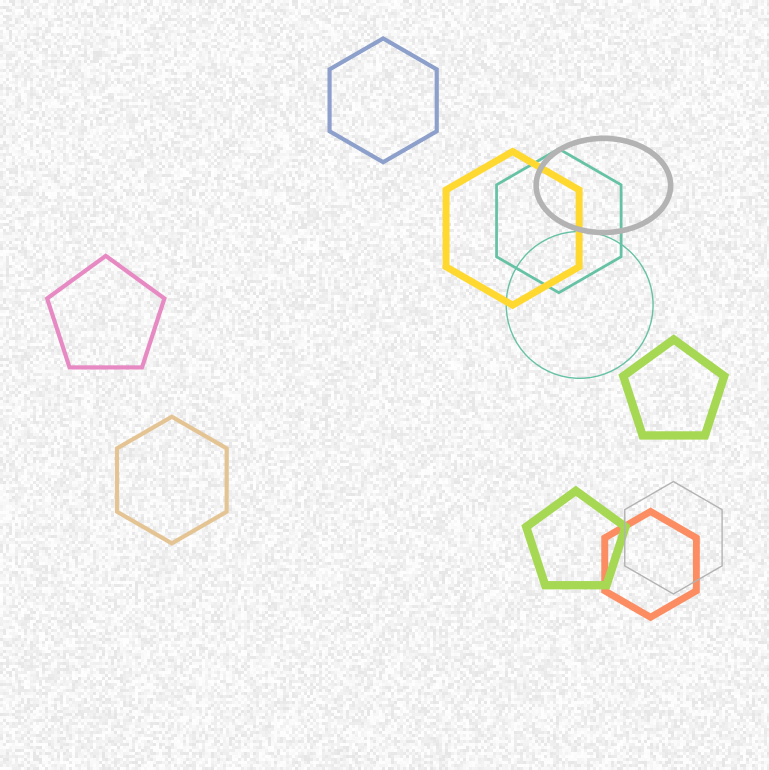[{"shape": "circle", "thickness": 0.5, "radius": 0.48, "center": [0.753, 0.604]}, {"shape": "hexagon", "thickness": 1, "radius": 0.47, "center": [0.726, 0.713]}, {"shape": "hexagon", "thickness": 2.5, "radius": 0.34, "center": [0.845, 0.267]}, {"shape": "hexagon", "thickness": 1.5, "radius": 0.4, "center": [0.498, 0.87]}, {"shape": "pentagon", "thickness": 1.5, "radius": 0.4, "center": [0.137, 0.588]}, {"shape": "pentagon", "thickness": 3, "radius": 0.34, "center": [0.748, 0.295]}, {"shape": "pentagon", "thickness": 3, "radius": 0.34, "center": [0.875, 0.49]}, {"shape": "hexagon", "thickness": 2.5, "radius": 0.5, "center": [0.666, 0.703]}, {"shape": "hexagon", "thickness": 1.5, "radius": 0.41, "center": [0.223, 0.377]}, {"shape": "oval", "thickness": 2, "radius": 0.44, "center": [0.784, 0.759]}, {"shape": "hexagon", "thickness": 0.5, "radius": 0.36, "center": [0.875, 0.302]}]